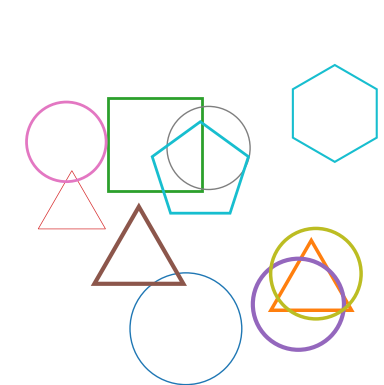[{"shape": "circle", "thickness": 1, "radius": 0.73, "center": [0.483, 0.146]}, {"shape": "triangle", "thickness": 2.5, "radius": 0.61, "center": [0.808, 0.255]}, {"shape": "square", "thickness": 2, "radius": 0.61, "center": [0.402, 0.624]}, {"shape": "triangle", "thickness": 0.5, "radius": 0.5, "center": [0.187, 0.456]}, {"shape": "circle", "thickness": 3, "radius": 0.59, "center": [0.775, 0.21]}, {"shape": "triangle", "thickness": 3, "radius": 0.67, "center": [0.361, 0.33]}, {"shape": "circle", "thickness": 2, "radius": 0.52, "center": [0.172, 0.632]}, {"shape": "circle", "thickness": 1, "radius": 0.54, "center": [0.542, 0.616]}, {"shape": "circle", "thickness": 2.5, "radius": 0.59, "center": [0.82, 0.289]}, {"shape": "pentagon", "thickness": 2, "radius": 0.66, "center": [0.52, 0.553]}, {"shape": "hexagon", "thickness": 1.5, "radius": 0.63, "center": [0.87, 0.705]}]